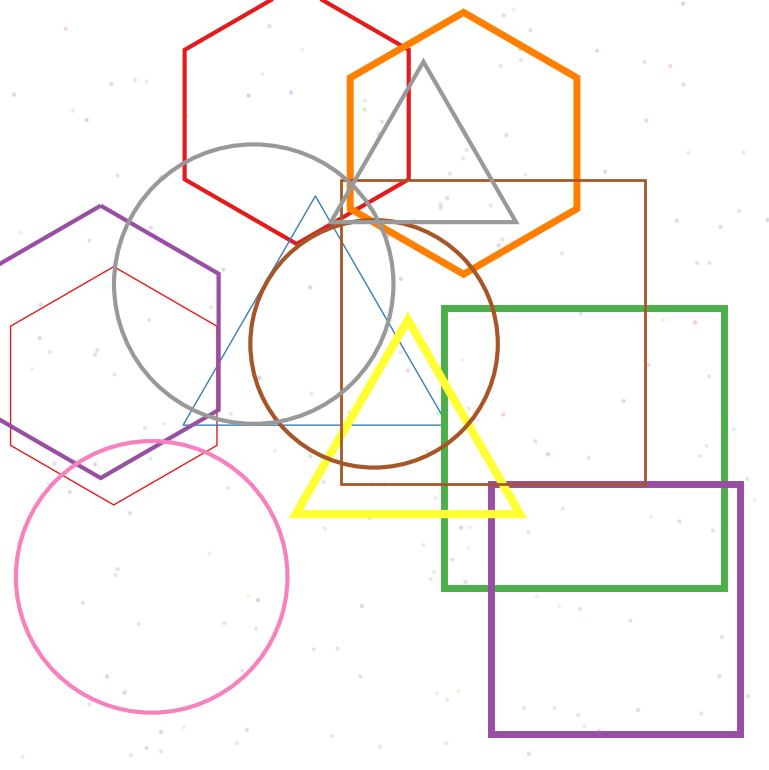[{"shape": "hexagon", "thickness": 1.5, "radius": 0.84, "center": [0.385, 0.851]}, {"shape": "hexagon", "thickness": 0.5, "radius": 0.77, "center": [0.148, 0.499]}, {"shape": "triangle", "thickness": 0.5, "radius": 0.99, "center": [0.41, 0.547]}, {"shape": "square", "thickness": 2.5, "radius": 0.91, "center": [0.758, 0.418]}, {"shape": "hexagon", "thickness": 1.5, "radius": 0.88, "center": [0.131, 0.556]}, {"shape": "square", "thickness": 2.5, "radius": 0.81, "center": [0.799, 0.209]}, {"shape": "hexagon", "thickness": 2.5, "radius": 0.85, "center": [0.602, 0.814]}, {"shape": "triangle", "thickness": 3, "radius": 0.84, "center": [0.53, 0.416]}, {"shape": "circle", "thickness": 1.5, "radius": 0.8, "center": [0.486, 0.553]}, {"shape": "square", "thickness": 1, "radius": 0.99, "center": [0.641, 0.569]}, {"shape": "circle", "thickness": 1.5, "radius": 0.88, "center": [0.197, 0.251]}, {"shape": "triangle", "thickness": 1.5, "radius": 0.69, "center": [0.55, 0.781]}, {"shape": "circle", "thickness": 1.5, "radius": 0.91, "center": [0.33, 0.631]}]